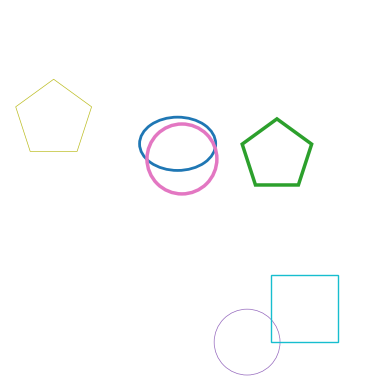[{"shape": "oval", "thickness": 2, "radius": 0.49, "center": [0.461, 0.626]}, {"shape": "pentagon", "thickness": 2.5, "radius": 0.47, "center": [0.719, 0.596]}, {"shape": "circle", "thickness": 0.5, "radius": 0.43, "center": [0.642, 0.111]}, {"shape": "circle", "thickness": 2.5, "radius": 0.45, "center": [0.473, 0.587]}, {"shape": "pentagon", "thickness": 0.5, "radius": 0.52, "center": [0.139, 0.691]}, {"shape": "square", "thickness": 1, "radius": 0.44, "center": [0.791, 0.198]}]